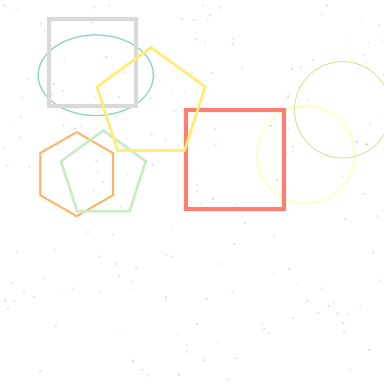[{"shape": "oval", "thickness": 1, "radius": 0.75, "center": [0.249, 0.805]}, {"shape": "circle", "thickness": 1, "radius": 0.63, "center": [0.794, 0.598]}, {"shape": "square", "thickness": 3, "radius": 0.64, "center": [0.61, 0.586]}, {"shape": "hexagon", "thickness": 1.5, "radius": 0.55, "center": [0.199, 0.548]}, {"shape": "circle", "thickness": 0.5, "radius": 0.63, "center": [0.89, 0.715]}, {"shape": "square", "thickness": 3, "radius": 0.56, "center": [0.24, 0.839]}, {"shape": "pentagon", "thickness": 2, "radius": 0.58, "center": [0.268, 0.545]}, {"shape": "pentagon", "thickness": 2, "radius": 0.74, "center": [0.392, 0.729]}]